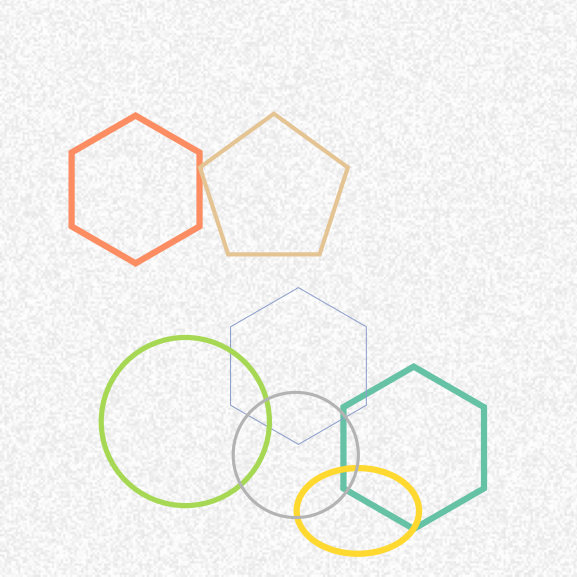[{"shape": "hexagon", "thickness": 3, "radius": 0.7, "center": [0.716, 0.224]}, {"shape": "hexagon", "thickness": 3, "radius": 0.64, "center": [0.235, 0.671]}, {"shape": "hexagon", "thickness": 0.5, "radius": 0.68, "center": [0.517, 0.365]}, {"shape": "circle", "thickness": 2.5, "radius": 0.73, "center": [0.321, 0.269]}, {"shape": "oval", "thickness": 3, "radius": 0.53, "center": [0.62, 0.114]}, {"shape": "pentagon", "thickness": 2, "radius": 0.67, "center": [0.474, 0.668]}, {"shape": "circle", "thickness": 1.5, "radius": 0.54, "center": [0.512, 0.211]}]